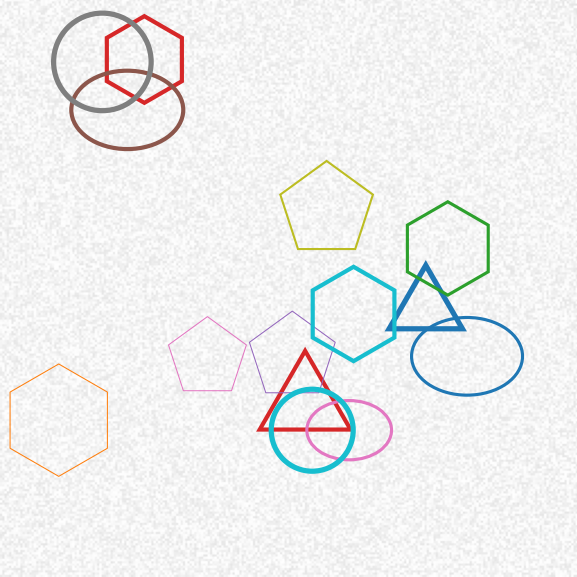[{"shape": "triangle", "thickness": 2.5, "radius": 0.37, "center": [0.737, 0.466]}, {"shape": "oval", "thickness": 1.5, "radius": 0.48, "center": [0.809, 0.382]}, {"shape": "hexagon", "thickness": 0.5, "radius": 0.49, "center": [0.102, 0.272]}, {"shape": "hexagon", "thickness": 1.5, "radius": 0.4, "center": [0.775, 0.569]}, {"shape": "triangle", "thickness": 2, "radius": 0.45, "center": [0.528, 0.301]}, {"shape": "hexagon", "thickness": 2, "radius": 0.38, "center": [0.25, 0.896]}, {"shape": "pentagon", "thickness": 0.5, "radius": 0.39, "center": [0.506, 0.382]}, {"shape": "oval", "thickness": 2, "radius": 0.48, "center": [0.22, 0.809]}, {"shape": "pentagon", "thickness": 0.5, "radius": 0.35, "center": [0.359, 0.38]}, {"shape": "oval", "thickness": 1.5, "radius": 0.37, "center": [0.605, 0.254]}, {"shape": "circle", "thickness": 2.5, "radius": 0.42, "center": [0.177, 0.892]}, {"shape": "pentagon", "thickness": 1, "radius": 0.42, "center": [0.566, 0.636]}, {"shape": "hexagon", "thickness": 2, "radius": 0.41, "center": [0.612, 0.455]}, {"shape": "circle", "thickness": 2.5, "radius": 0.35, "center": [0.541, 0.254]}]